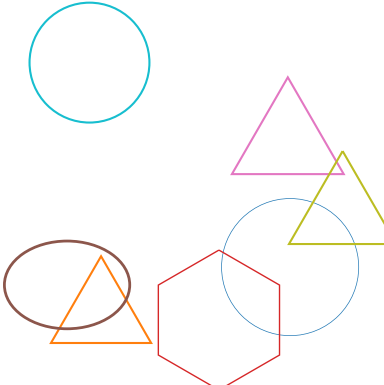[{"shape": "circle", "thickness": 0.5, "radius": 0.89, "center": [0.754, 0.306]}, {"shape": "triangle", "thickness": 1.5, "radius": 0.75, "center": [0.262, 0.184]}, {"shape": "hexagon", "thickness": 1, "radius": 0.91, "center": [0.569, 0.169]}, {"shape": "oval", "thickness": 2, "radius": 0.81, "center": [0.174, 0.26]}, {"shape": "triangle", "thickness": 1.5, "radius": 0.84, "center": [0.748, 0.632]}, {"shape": "triangle", "thickness": 1.5, "radius": 0.8, "center": [0.89, 0.447]}, {"shape": "circle", "thickness": 1.5, "radius": 0.78, "center": [0.232, 0.837]}]